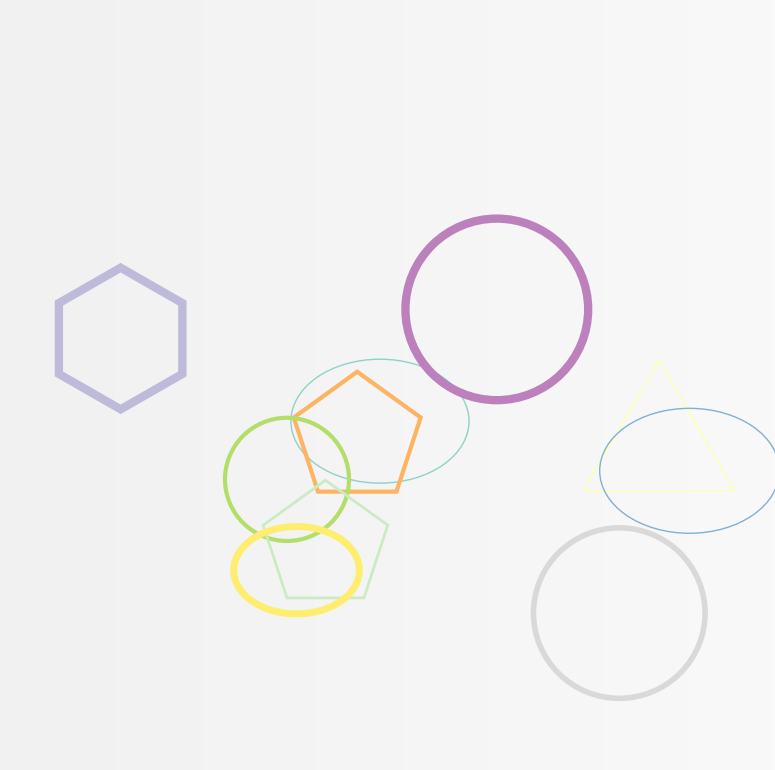[{"shape": "oval", "thickness": 0.5, "radius": 0.57, "center": [0.49, 0.453]}, {"shape": "triangle", "thickness": 0.5, "radius": 0.57, "center": [0.85, 0.419]}, {"shape": "hexagon", "thickness": 3, "radius": 0.46, "center": [0.156, 0.56]}, {"shape": "oval", "thickness": 0.5, "radius": 0.58, "center": [0.89, 0.389]}, {"shape": "pentagon", "thickness": 1.5, "radius": 0.43, "center": [0.461, 0.431]}, {"shape": "circle", "thickness": 1.5, "radius": 0.4, "center": [0.37, 0.377]}, {"shape": "circle", "thickness": 2, "radius": 0.55, "center": [0.799, 0.204]}, {"shape": "circle", "thickness": 3, "radius": 0.59, "center": [0.641, 0.598]}, {"shape": "pentagon", "thickness": 1, "radius": 0.42, "center": [0.42, 0.292]}, {"shape": "oval", "thickness": 2.5, "radius": 0.41, "center": [0.383, 0.259]}]